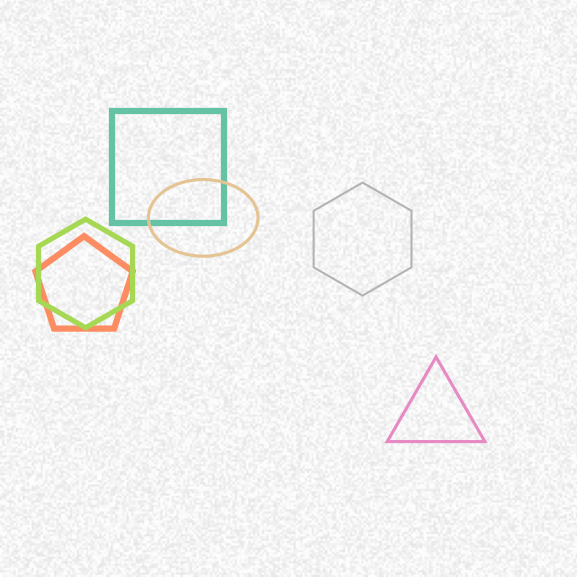[{"shape": "square", "thickness": 3, "radius": 0.48, "center": [0.291, 0.71]}, {"shape": "pentagon", "thickness": 3, "radius": 0.44, "center": [0.146, 0.502]}, {"shape": "triangle", "thickness": 1.5, "radius": 0.49, "center": [0.755, 0.283]}, {"shape": "hexagon", "thickness": 2.5, "radius": 0.47, "center": [0.148, 0.526]}, {"shape": "oval", "thickness": 1.5, "radius": 0.47, "center": [0.352, 0.622]}, {"shape": "hexagon", "thickness": 1, "radius": 0.49, "center": [0.628, 0.585]}]